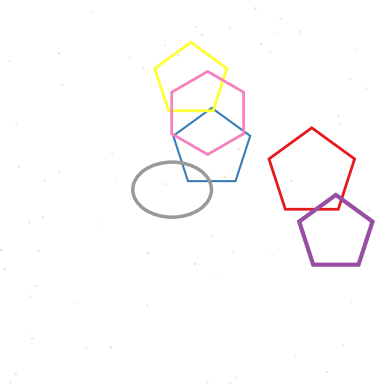[{"shape": "pentagon", "thickness": 2, "radius": 0.58, "center": [0.81, 0.551]}, {"shape": "pentagon", "thickness": 1.5, "radius": 0.53, "center": [0.55, 0.615]}, {"shape": "pentagon", "thickness": 3, "radius": 0.5, "center": [0.872, 0.394]}, {"shape": "pentagon", "thickness": 2, "radius": 0.49, "center": [0.496, 0.792]}, {"shape": "hexagon", "thickness": 2, "radius": 0.54, "center": [0.539, 0.707]}, {"shape": "oval", "thickness": 2.5, "radius": 0.51, "center": [0.447, 0.507]}]